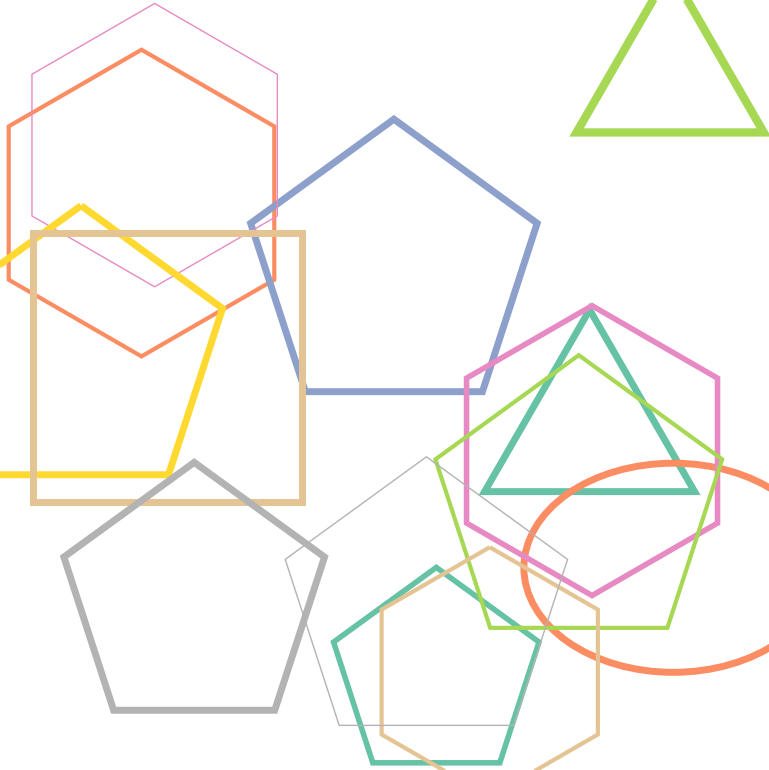[{"shape": "pentagon", "thickness": 2, "radius": 0.7, "center": [0.567, 0.123]}, {"shape": "triangle", "thickness": 2.5, "radius": 0.79, "center": [0.766, 0.44]}, {"shape": "oval", "thickness": 2.5, "radius": 0.97, "center": [0.874, 0.263]}, {"shape": "hexagon", "thickness": 1.5, "radius": 1.0, "center": [0.184, 0.736]}, {"shape": "pentagon", "thickness": 2.5, "radius": 0.98, "center": [0.512, 0.65]}, {"shape": "hexagon", "thickness": 2, "radius": 0.94, "center": [0.769, 0.415]}, {"shape": "hexagon", "thickness": 0.5, "radius": 0.92, "center": [0.201, 0.812]}, {"shape": "pentagon", "thickness": 1.5, "radius": 0.98, "center": [0.752, 0.343]}, {"shape": "triangle", "thickness": 3, "radius": 0.7, "center": [0.87, 0.898]}, {"shape": "pentagon", "thickness": 2.5, "radius": 0.97, "center": [0.105, 0.54]}, {"shape": "hexagon", "thickness": 1.5, "radius": 0.81, "center": [0.636, 0.127]}, {"shape": "square", "thickness": 2.5, "radius": 0.87, "center": [0.218, 0.523]}, {"shape": "pentagon", "thickness": 2.5, "radius": 0.89, "center": [0.252, 0.222]}, {"shape": "pentagon", "thickness": 0.5, "radius": 0.96, "center": [0.554, 0.214]}]